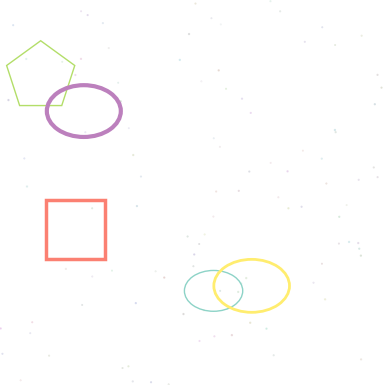[{"shape": "oval", "thickness": 1, "radius": 0.38, "center": [0.555, 0.245]}, {"shape": "square", "thickness": 2.5, "radius": 0.38, "center": [0.196, 0.403]}, {"shape": "pentagon", "thickness": 1, "radius": 0.47, "center": [0.106, 0.801]}, {"shape": "oval", "thickness": 3, "radius": 0.48, "center": [0.218, 0.712]}, {"shape": "oval", "thickness": 2, "radius": 0.49, "center": [0.654, 0.258]}]